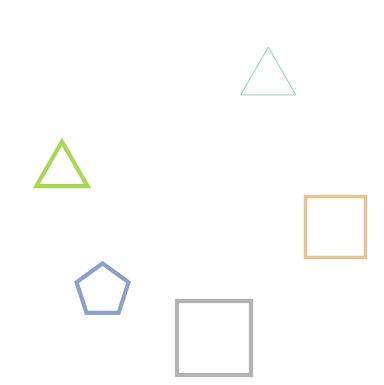[{"shape": "triangle", "thickness": 0.5, "radius": 0.41, "center": [0.697, 0.795]}, {"shape": "pentagon", "thickness": 3, "radius": 0.35, "center": [0.266, 0.245]}, {"shape": "triangle", "thickness": 3, "radius": 0.38, "center": [0.161, 0.555]}, {"shape": "square", "thickness": 2.5, "radius": 0.39, "center": [0.871, 0.412]}, {"shape": "square", "thickness": 3, "radius": 0.48, "center": [0.555, 0.122]}]